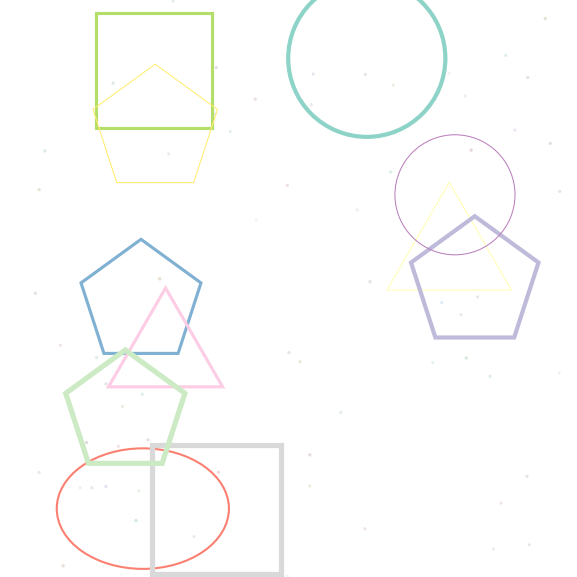[{"shape": "circle", "thickness": 2, "radius": 0.68, "center": [0.635, 0.898]}, {"shape": "triangle", "thickness": 0.5, "radius": 0.62, "center": [0.778, 0.559]}, {"shape": "pentagon", "thickness": 2, "radius": 0.58, "center": [0.822, 0.509]}, {"shape": "oval", "thickness": 1, "radius": 0.75, "center": [0.247, 0.118]}, {"shape": "pentagon", "thickness": 1.5, "radius": 0.55, "center": [0.244, 0.476]}, {"shape": "square", "thickness": 1.5, "radius": 0.5, "center": [0.266, 0.877]}, {"shape": "triangle", "thickness": 1.5, "radius": 0.57, "center": [0.287, 0.386]}, {"shape": "square", "thickness": 2.5, "radius": 0.56, "center": [0.375, 0.117]}, {"shape": "circle", "thickness": 0.5, "radius": 0.52, "center": [0.788, 0.662]}, {"shape": "pentagon", "thickness": 2.5, "radius": 0.54, "center": [0.217, 0.285]}, {"shape": "pentagon", "thickness": 0.5, "radius": 0.57, "center": [0.269, 0.775]}]